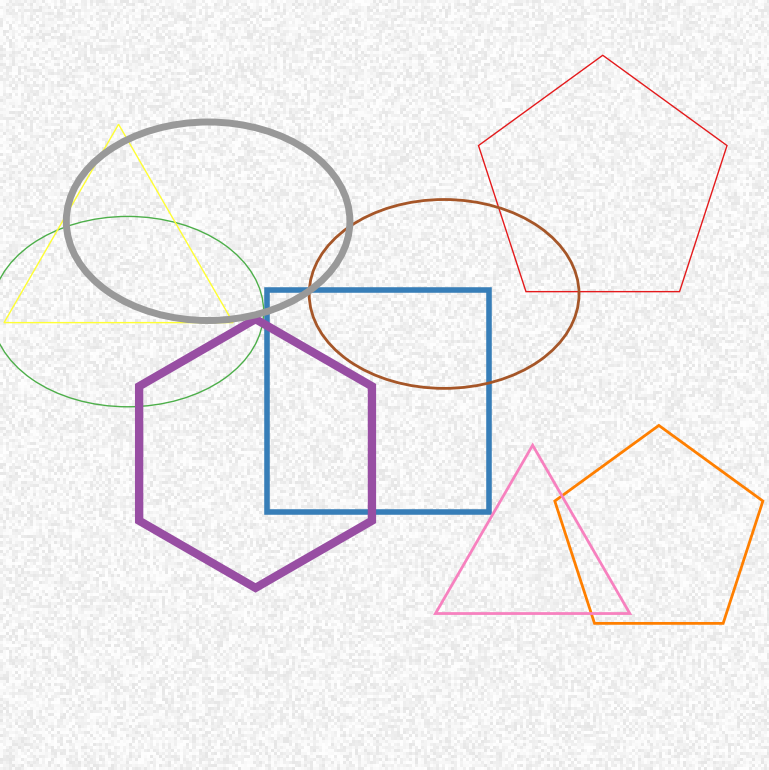[{"shape": "pentagon", "thickness": 0.5, "radius": 0.85, "center": [0.783, 0.759]}, {"shape": "square", "thickness": 2, "radius": 0.72, "center": [0.491, 0.479]}, {"shape": "oval", "thickness": 0.5, "radius": 0.88, "center": [0.166, 0.595]}, {"shape": "hexagon", "thickness": 3, "radius": 0.87, "center": [0.332, 0.411]}, {"shape": "pentagon", "thickness": 1, "radius": 0.71, "center": [0.856, 0.305]}, {"shape": "triangle", "thickness": 0.5, "radius": 0.86, "center": [0.154, 0.667]}, {"shape": "oval", "thickness": 1, "radius": 0.88, "center": [0.577, 0.618]}, {"shape": "triangle", "thickness": 1, "radius": 0.73, "center": [0.692, 0.276]}, {"shape": "oval", "thickness": 2.5, "radius": 0.92, "center": [0.27, 0.713]}]